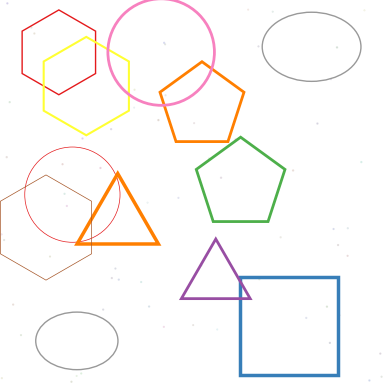[{"shape": "hexagon", "thickness": 1, "radius": 0.55, "center": [0.153, 0.864]}, {"shape": "circle", "thickness": 0.5, "radius": 0.62, "center": [0.188, 0.494]}, {"shape": "square", "thickness": 2.5, "radius": 0.64, "center": [0.751, 0.153]}, {"shape": "pentagon", "thickness": 2, "radius": 0.61, "center": [0.625, 0.523]}, {"shape": "triangle", "thickness": 2, "radius": 0.52, "center": [0.56, 0.276]}, {"shape": "triangle", "thickness": 2.5, "radius": 0.61, "center": [0.306, 0.427]}, {"shape": "pentagon", "thickness": 2, "radius": 0.57, "center": [0.525, 0.725]}, {"shape": "hexagon", "thickness": 1.5, "radius": 0.64, "center": [0.224, 0.776]}, {"shape": "hexagon", "thickness": 0.5, "radius": 0.68, "center": [0.119, 0.409]}, {"shape": "circle", "thickness": 2, "radius": 0.69, "center": [0.419, 0.865]}, {"shape": "oval", "thickness": 1, "radius": 0.53, "center": [0.2, 0.115]}, {"shape": "oval", "thickness": 1, "radius": 0.64, "center": [0.809, 0.878]}]